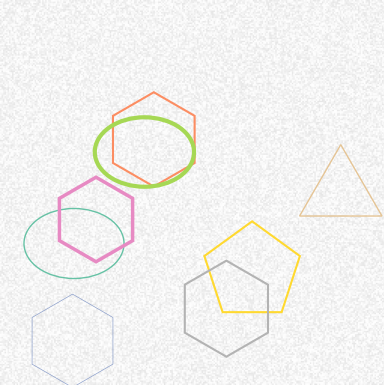[{"shape": "oval", "thickness": 1, "radius": 0.65, "center": [0.192, 0.368]}, {"shape": "hexagon", "thickness": 1.5, "radius": 0.61, "center": [0.399, 0.638]}, {"shape": "hexagon", "thickness": 0.5, "radius": 0.61, "center": [0.188, 0.115]}, {"shape": "hexagon", "thickness": 2.5, "radius": 0.55, "center": [0.249, 0.43]}, {"shape": "oval", "thickness": 3, "radius": 0.64, "center": [0.375, 0.605]}, {"shape": "pentagon", "thickness": 1.5, "radius": 0.65, "center": [0.655, 0.295]}, {"shape": "triangle", "thickness": 1, "radius": 0.62, "center": [0.885, 0.501]}, {"shape": "hexagon", "thickness": 1.5, "radius": 0.62, "center": [0.588, 0.198]}]